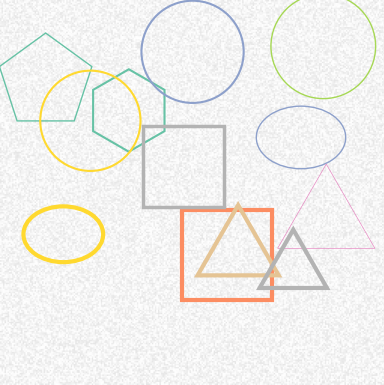[{"shape": "hexagon", "thickness": 1.5, "radius": 0.54, "center": [0.335, 0.713]}, {"shape": "pentagon", "thickness": 1, "radius": 0.63, "center": [0.119, 0.788]}, {"shape": "square", "thickness": 3, "radius": 0.58, "center": [0.589, 0.338]}, {"shape": "oval", "thickness": 1, "radius": 0.58, "center": [0.782, 0.643]}, {"shape": "circle", "thickness": 1.5, "radius": 0.66, "center": [0.5, 0.865]}, {"shape": "triangle", "thickness": 0.5, "radius": 0.73, "center": [0.847, 0.428]}, {"shape": "circle", "thickness": 1, "radius": 0.68, "center": [0.84, 0.88]}, {"shape": "oval", "thickness": 3, "radius": 0.52, "center": [0.164, 0.392]}, {"shape": "circle", "thickness": 1.5, "radius": 0.65, "center": [0.235, 0.686]}, {"shape": "triangle", "thickness": 3, "radius": 0.61, "center": [0.619, 0.346]}, {"shape": "triangle", "thickness": 3, "radius": 0.5, "center": [0.762, 0.302]}, {"shape": "square", "thickness": 2.5, "radius": 0.53, "center": [0.477, 0.567]}]